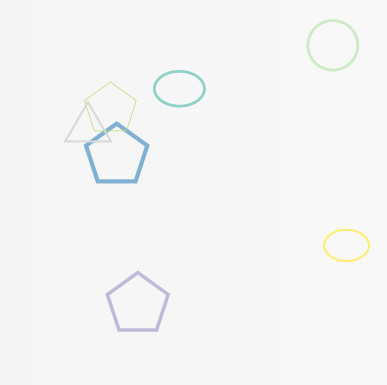[{"shape": "oval", "thickness": 2, "radius": 0.32, "center": [0.463, 0.77]}, {"shape": "pentagon", "thickness": 2.5, "radius": 0.41, "center": [0.356, 0.209]}, {"shape": "pentagon", "thickness": 3, "radius": 0.41, "center": [0.301, 0.596]}, {"shape": "pentagon", "thickness": 0.5, "radius": 0.35, "center": [0.285, 0.717]}, {"shape": "triangle", "thickness": 1.5, "radius": 0.34, "center": [0.227, 0.667]}, {"shape": "circle", "thickness": 2, "radius": 0.32, "center": [0.859, 0.882]}, {"shape": "oval", "thickness": 1.5, "radius": 0.29, "center": [0.894, 0.363]}]